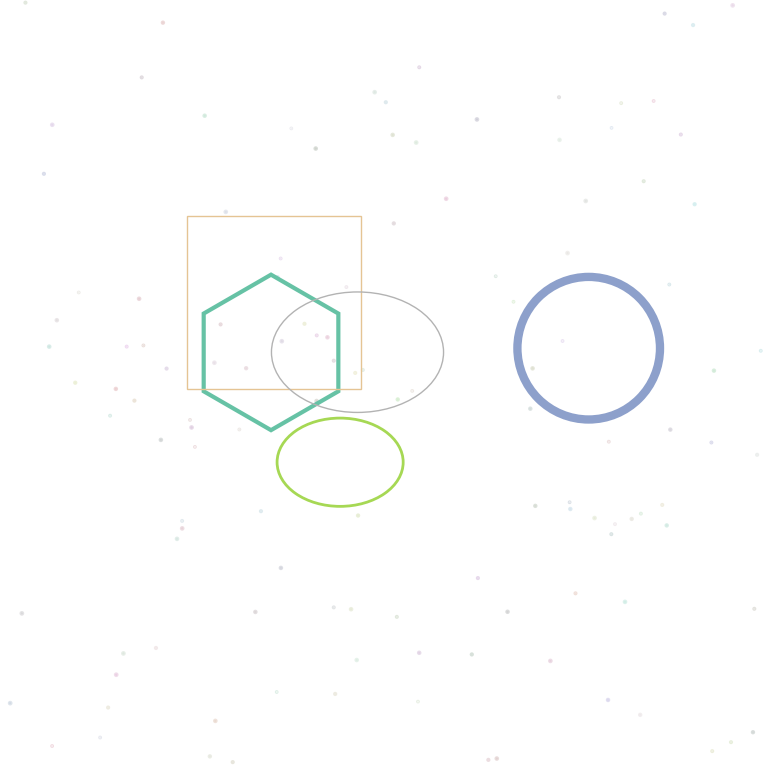[{"shape": "hexagon", "thickness": 1.5, "radius": 0.5, "center": [0.352, 0.542]}, {"shape": "circle", "thickness": 3, "radius": 0.46, "center": [0.765, 0.548]}, {"shape": "oval", "thickness": 1, "radius": 0.41, "center": [0.442, 0.4]}, {"shape": "square", "thickness": 0.5, "radius": 0.56, "center": [0.356, 0.607]}, {"shape": "oval", "thickness": 0.5, "radius": 0.56, "center": [0.464, 0.543]}]